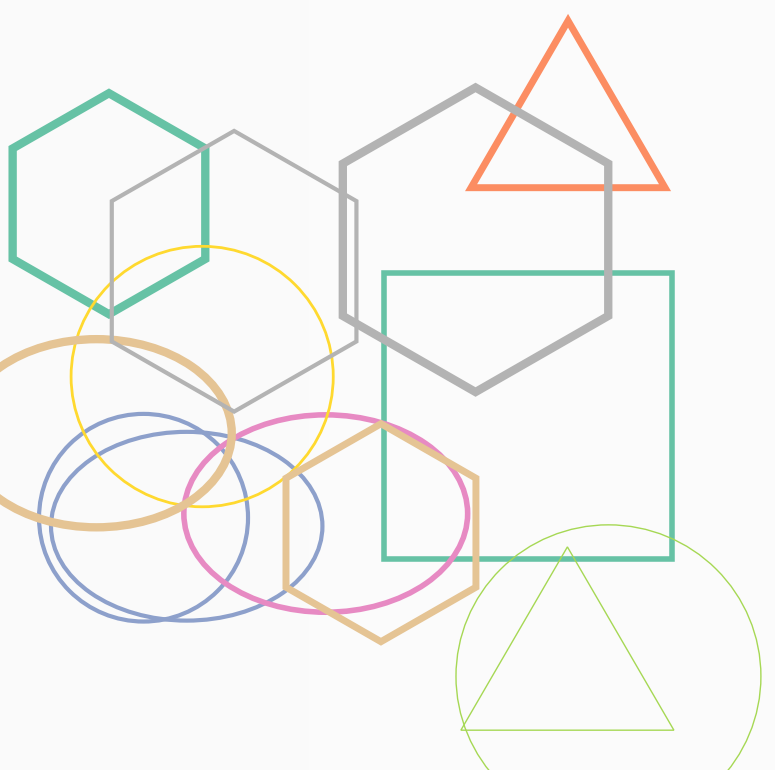[{"shape": "square", "thickness": 2, "radius": 0.93, "center": [0.681, 0.459]}, {"shape": "hexagon", "thickness": 3, "radius": 0.72, "center": [0.141, 0.735]}, {"shape": "triangle", "thickness": 2.5, "radius": 0.72, "center": [0.733, 0.829]}, {"shape": "oval", "thickness": 1.5, "radius": 0.88, "center": [0.241, 0.317]}, {"shape": "circle", "thickness": 1.5, "radius": 0.67, "center": [0.185, 0.328]}, {"shape": "oval", "thickness": 2, "radius": 0.92, "center": [0.42, 0.333]}, {"shape": "triangle", "thickness": 0.5, "radius": 0.79, "center": [0.732, 0.131]}, {"shape": "circle", "thickness": 0.5, "radius": 0.98, "center": [0.785, 0.122]}, {"shape": "circle", "thickness": 1, "radius": 0.85, "center": [0.261, 0.511]}, {"shape": "hexagon", "thickness": 2.5, "radius": 0.71, "center": [0.492, 0.308]}, {"shape": "oval", "thickness": 3, "radius": 0.87, "center": [0.124, 0.437]}, {"shape": "hexagon", "thickness": 3, "radius": 0.99, "center": [0.614, 0.689]}, {"shape": "hexagon", "thickness": 1.5, "radius": 0.91, "center": [0.302, 0.648]}]